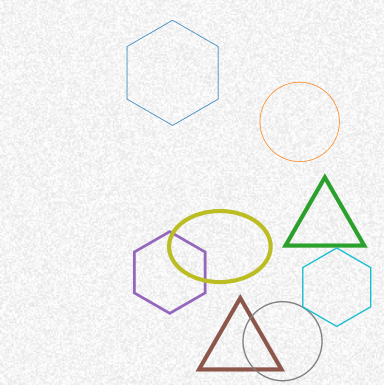[{"shape": "hexagon", "thickness": 0.5, "radius": 0.68, "center": [0.448, 0.811]}, {"shape": "circle", "thickness": 0.5, "radius": 0.52, "center": [0.778, 0.683]}, {"shape": "triangle", "thickness": 3, "radius": 0.59, "center": [0.844, 0.421]}, {"shape": "hexagon", "thickness": 2, "radius": 0.53, "center": [0.441, 0.292]}, {"shape": "triangle", "thickness": 3, "radius": 0.62, "center": [0.624, 0.102]}, {"shape": "circle", "thickness": 1, "radius": 0.51, "center": [0.734, 0.114]}, {"shape": "oval", "thickness": 3, "radius": 0.66, "center": [0.571, 0.36]}, {"shape": "hexagon", "thickness": 1, "radius": 0.51, "center": [0.875, 0.254]}]